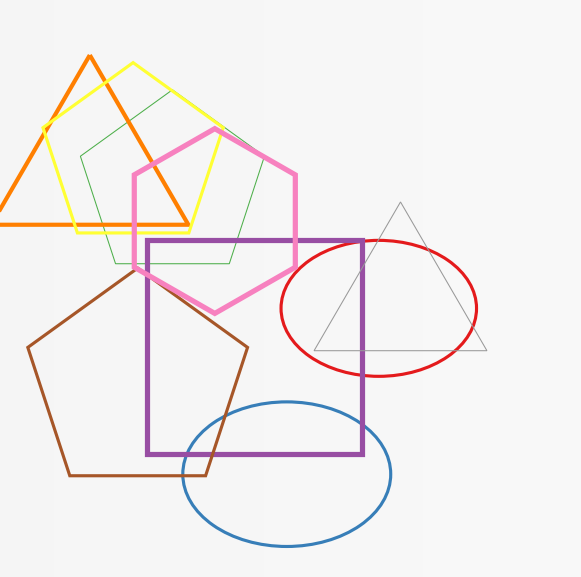[{"shape": "oval", "thickness": 1.5, "radius": 0.84, "center": [0.652, 0.465]}, {"shape": "oval", "thickness": 1.5, "radius": 0.89, "center": [0.493, 0.178]}, {"shape": "pentagon", "thickness": 0.5, "radius": 0.83, "center": [0.297, 0.677]}, {"shape": "square", "thickness": 2.5, "radius": 0.93, "center": [0.438, 0.398]}, {"shape": "triangle", "thickness": 2, "radius": 0.98, "center": [0.155, 0.708]}, {"shape": "pentagon", "thickness": 1.5, "radius": 0.82, "center": [0.229, 0.728]}, {"shape": "pentagon", "thickness": 1.5, "radius": 0.99, "center": [0.237, 0.336]}, {"shape": "hexagon", "thickness": 2.5, "radius": 0.8, "center": [0.37, 0.616]}, {"shape": "triangle", "thickness": 0.5, "radius": 0.86, "center": [0.689, 0.478]}]